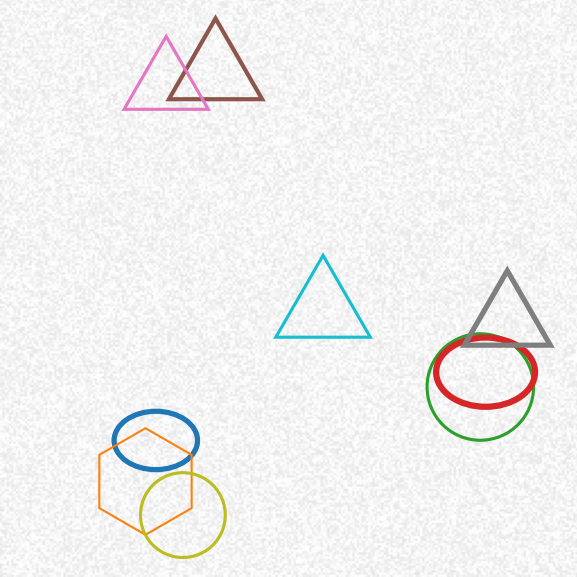[{"shape": "oval", "thickness": 2.5, "radius": 0.36, "center": [0.27, 0.236]}, {"shape": "hexagon", "thickness": 1, "radius": 0.46, "center": [0.252, 0.165]}, {"shape": "circle", "thickness": 1.5, "radius": 0.46, "center": [0.832, 0.329]}, {"shape": "oval", "thickness": 3, "radius": 0.43, "center": [0.841, 0.355]}, {"shape": "triangle", "thickness": 2, "radius": 0.47, "center": [0.373, 0.874]}, {"shape": "triangle", "thickness": 1.5, "radius": 0.42, "center": [0.288, 0.852]}, {"shape": "triangle", "thickness": 2.5, "radius": 0.43, "center": [0.878, 0.444]}, {"shape": "circle", "thickness": 1.5, "radius": 0.37, "center": [0.317, 0.107]}, {"shape": "triangle", "thickness": 1.5, "radius": 0.47, "center": [0.559, 0.462]}]